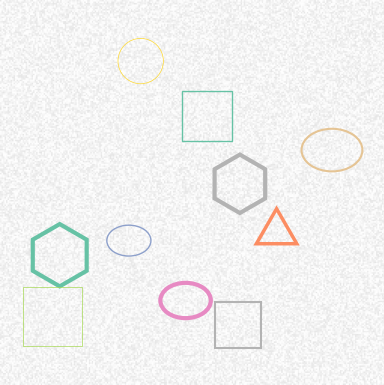[{"shape": "square", "thickness": 1, "radius": 0.32, "center": [0.538, 0.699]}, {"shape": "hexagon", "thickness": 3, "radius": 0.4, "center": [0.155, 0.337]}, {"shape": "triangle", "thickness": 2.5, "radius": 0.3, "center": [0.718, 0.397]}, {"shape": "oval", "thickness": 1, "radius": 0.29, "center": [0.335, 0.375]}, {"shape": "oval", "thickness": 3, "radius": 0.33, "center": [0.482, 0.22]}, {"shape": "square", "thickness": 0.5, "radius": 0.38, "center": [0.137, 0.177]}, {"shape": "circle", "thickness": 0.5, "radius": 0.29, "center": [0.365, 0.841]}, {"shape": "oval", "thickness": 1.5, "radius": 0.4, "center": [0.862, 0.61]}, {"shape": "hexagon", "thickness": 3, "radius": 0.38, "center": [0.623, 0.523]}, {"shape": "square", "thickness": 1.5, "radius": 0.3, "center": [0.619, 0.156]}]